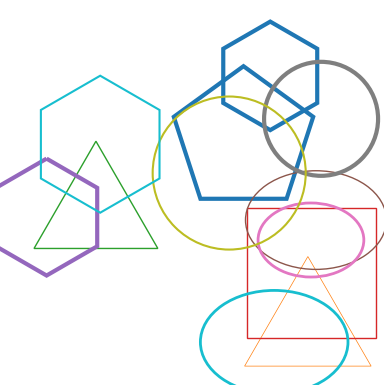[{"shape": "hexagon", "thickness": 3, "radius": 0.7, "center": [0.702, 0.803]}, {"shape": "pentagon", "thickness": 3, "radius": 0.95, "center": [0.632, 0.638]}, {"shape": "triangle", "thickness": 0.5, "radius": 0.95, "center": [0.8, 0.144]}, {"shape": "triangle", "thickness": 1, "radius": 0.93, "center": [0.249, 0.447]}, {"shape": "square", "thickness": 1, "radius": 0.84, "center": [0.809, 0.291]}, {"shape": "hexagon", "thickness": 3, "radius": 0.76, "center": [0.121, 0.436]}, {"shape": "oval", "thickness": 1, "radius": 0.92, "center": [0.821, 0.428]}, {"shape": "oval", "thickness": 2, "radius": 0.69, "center": [0.808, 0.377]}, {"shape": "circle", "thickness": 3, "radius": 0.74, "center": [0.834, 0.691]}, {"shape": "circle", "thickness": 1.5, "radius": 0.99, "center": [0.595, 0.551]}, {"shape": "hexagon", "thickness": 1.5, "radius": 0.89, "center": [0.26, 0.625]}, {"shape": "oval", "thickness": 2, "radius": 0.96, "center": [0.712, 0.112]}]